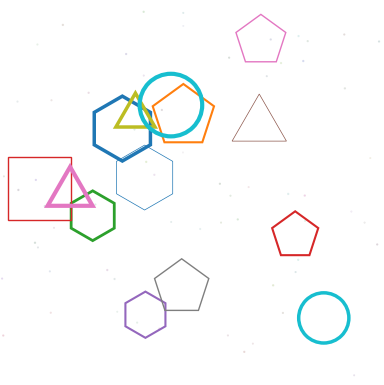[{"shape": "hexagon", "thickness": 2.5, "radius": 0.42, "center": [0.318, 0.666]}, {"shape": "hexagon", "thickness": 0.5, "radius": 0.42, "center": [0.376, 0.539]}, {"shape": "pentagon", "thickness": 1.5, "radius": 0.42, "center": [0.476, 0.698]}, {"shape": "hexagon", "thickness": 2, "radius": 0.32, "center": [0.241, 0.44]}, {"shape": "pentagon", "thickness": 1.5, "radius": 0.31, "center": [0.767, 0.388]}, {"shape": "square", "thickness": 1, "radius": 0.41, "center": [0.103, 0.51]}, {"shape": "hexagon", "thickness": 1.5, "radius": 0.3, "center": [0.378, 0.183]}, {"shape": "triangle", "thickness": 0.5, "radius": 0.41, "center": [0.673, 0.674]}, {"shape": "triangle", "thickness": 3, "radius": 0.34, "center": [0.182, 0.499]}, {"shape": "pentagon", "thickness": 1, "radius": 0.34, "center": [0.678, 0.895]}, {"shape": "pentagon", "thickness": 1, "radius": 0.37, "center": [0.472, 0.254]}, {"shape": "triangle", "thickness": 2.5, "radius": 0.29, "center": [0.352, 0.699]}, {"shape": "circle", "thickness": 2.5, "radius": 0.33, "center": [0.841, 0.174]}, {"shape": "circle", "thickness": 3, "radius": 0.41, "center": [0.444, 0.727]}]